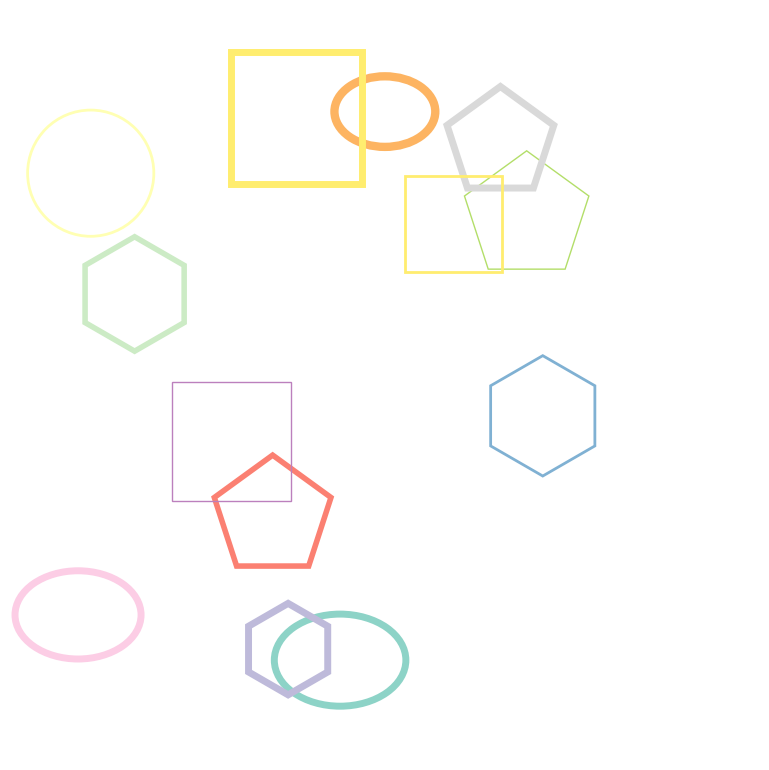[{"shape": "oval", "thickness": 2.5, "radius": 0.43, "center": [0.442, 0.143]}, {"shape": "circle", "thickness": 1, "radius": 0.41, "center": [0.118, 0.775]}, {"shape": "hexagon", "thickness": 2.5, "radius": 0.3, "center": [0.374, 0.157]}, {"shape": "pentagon", "thickness": 2, "radius": 0.4, "center": [0.354, 0.329]}, {"shape": "hexagon", "thickness": 1, "radius": 0.39, "center": [0.705, 0.46]}, {"shape": "oval", "thickness": 3, "radius": 0.33, "center": [0.5, 0.855]}, {"shape": "pentagon", "thickness": 0.5, "radius": 0.42, "center": [0.684, 0.719]}, {"shape": "oval", "thickness": 2.5, "radius": 0.41, "center": [0.101, 0.201]}, {"shape": "pentagon", "thickness": 2.5, "radius": 0.36, "center": [0.65, 0.815]}, {"shape": "square", "thickness": 0.5, "radius": 0.39, "center": [0.3, 0.426]}, {"shape": "hexagon", "thickness": 2, "radius": 0.37, "center": [0.175, 0.618]}, {"shape": "square", "thickness": 1, "radius": 0.31, "center": [0.589, 0.709]}, {"shape": "square", "thickness": 2.5, "radius": 0.43, "center": [0.385, 0.847]}]